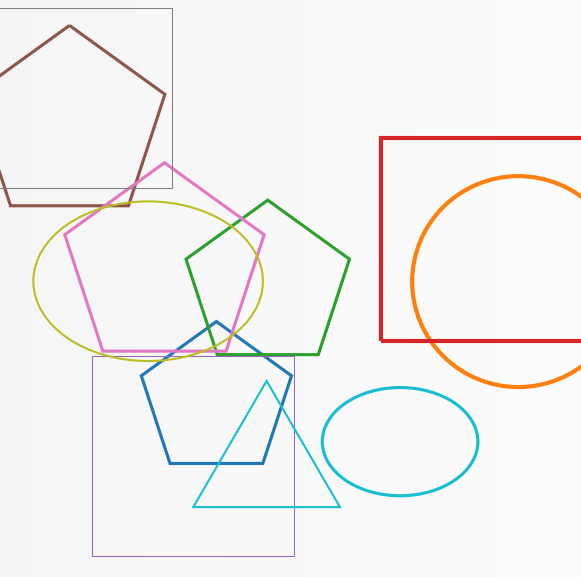[{"shape": "pentagon", "thickness": 1.5, "radius": 0.68, "center": [0.372, 0.306]}, {"shape": "circle", "thickness": 2, "radius": 0.91, "center": [0.892, 0.512]}, {"shape": "pentagon", "thickness": 1.5, "radius": 0.74, "center": [0.461, 0.505]}, {"shape": "square", "thickness": 2, "radius": 0.88, "center": [0.831, 0.585]}, {"shape": "square", "thickness": 0.5, "radius": 0.87, "center": [0.332, 0.209]}, {"shape": "pentagon", "thickness": 1.5, "radius": 0.86, "center": [0.12, 0.782]}, {"shape": "pentagon", "thickness": 1.5, "radius": 0.9, "center": [0.283, 0.537]}, {"shape": "square", "thickness": 0.5, "radius": 0.78, "center": [0.14, 0.829]}, {"shape": "oval", "thickness": 1, "radius": 0.99, "center": [0.255, 0.512]}, {"shape": "triangle", "thickness": 1, "radius": 0.73, "center": [0.459, 0.194]}, {"shape": "oval", "thickness": 1.5, "radius": 0.67, "center": [0.688, 0.234]}]